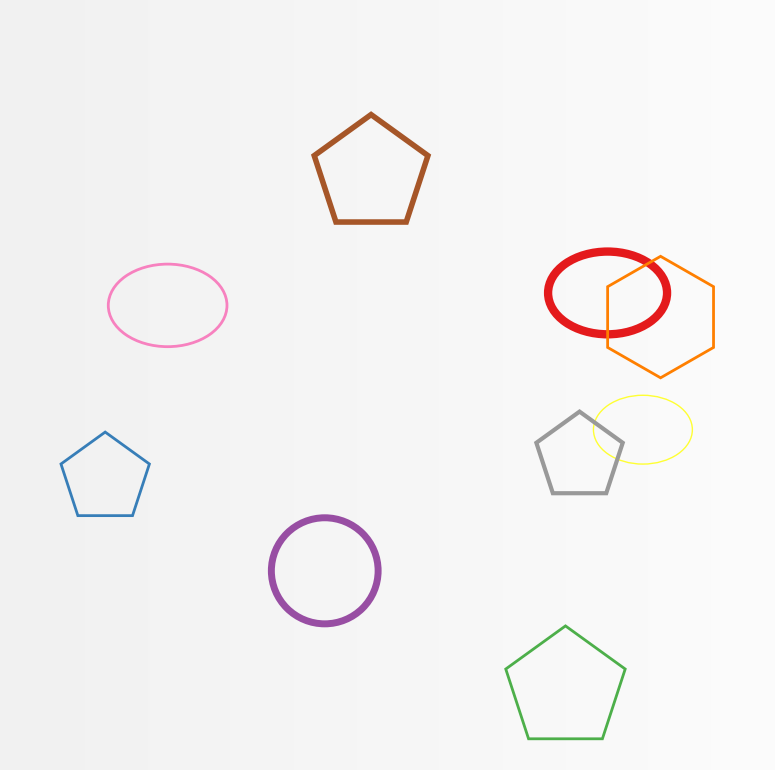[{"shape": "oval", "thickness": 3, "radius": 0.38, "center": [0.784, 0.62]}, {"shape": "pentagon", "thickness": 1, "radius": 0.3, "center": [0.136, 0.379]}, {"shape": "pentagon", "thickness": 1, "radius": 0.41, "center": [0.73, 0.106]}, {"shape": "circle", "thickness": 2.5, "radius": 0.34, "center": [0.419, 0.259]}, {"shape": "hexagon", "thickness": 1, "radius": 0.39, "center": [0.852, 0.588]}, {"shape": "oval", "thickness": 0.5, "radius": 0.32, "center": [0.83, 0.442]}, {"shape": "pentagon", "thickness": 2, "radius": 0.39, "center": [0.479, 0.774]}, {"shape": "oval", "thickness": 1, "radius": 0.38, "center": [0.216, 0.603]}, {"shape": "pentagon", "thickness": 1.5, "radius": 0.29, "center": [0.748, 0.407]}]